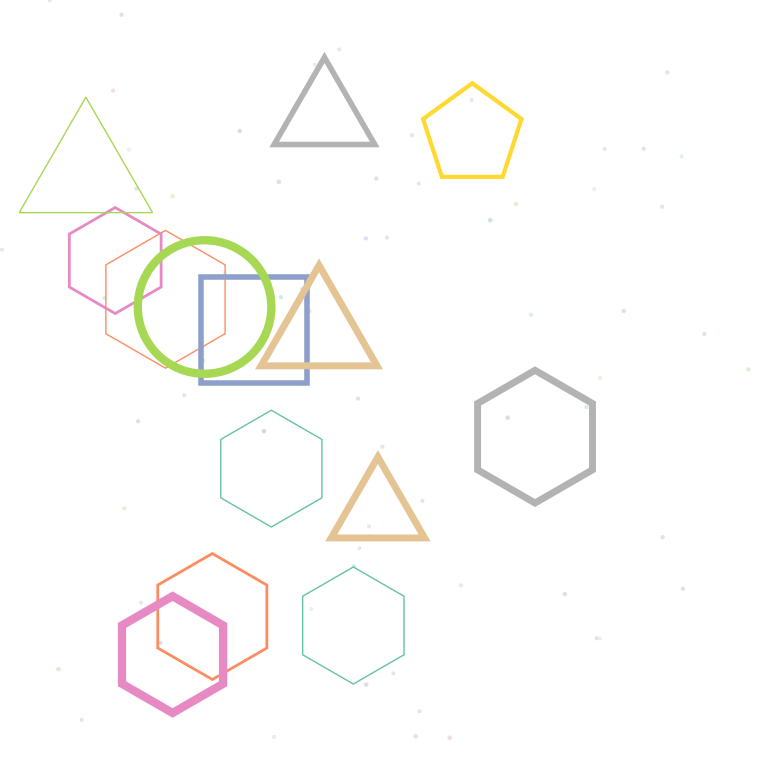[{"shape": "hexagon", "thickness": 0.5, "radius": 0.38, "center": [0.352, 0.391]}, {"shape": "hexagon", "thickness": 0.5, "radius": 0.38, "center": [0.459, 0.188]}, {"shape": "hexagon", "thickness": 1, "radius": 0.41, "center": [0.276, 0.199]}, {"shape": "hexagon", "thickness": 0.5, "radius": 0.45, "center": [0.215, 0.611]}, {"shape": "square", "thickness": 2, "radius": 0.34, "center": [0.33, 0.571]}, {"shape": "hexagon", "thickness": 1, "radius": 0.34, "center": [0.15, 0.662]}, {"shape": "hexagon", "thickness": 3, "radius": 0.38, "center": [0.224, 0.15]}, {"shape": "triangle", "thickness": 0.5, "radius": 0.5, "center": [0.112, 0.774]}, {"shape": "circle", "thickness": 3, "radius": 0.43, "center": [0.266, 0.601]}, {"shape": "pentagon", "thickness": 1.5, "radius": 0.34, "center": [0.613, 0.825]}, {"shape": "triangle", "thickness": 2.5, "radius": 0.35, "center": [0.491, 0.336]}, {"shape": "triangle", "thickness": 2.5, "radius": 0.43, "center": [0.414, 0.568]}, {"shape": "triangle", "thickness": 2, "radius": 0.38, "center": [0.421, 0.85]}, {"shape": "hexagon", "thickness": 2.5, "radius": 0.43, "center": [0.695, 0.433]}]